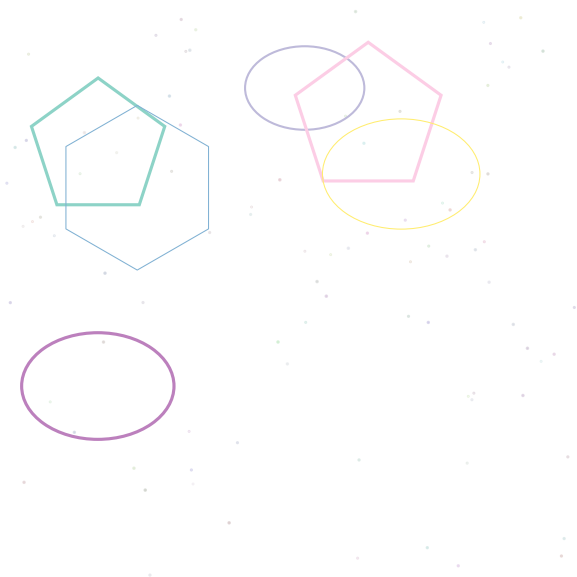[{"shape": "pentagon", "thickness": 1.5, "radius": 0.61, "center": [0.17, 0.743]}, {"shape": "oval", "thickness": 1, "radius": 0.52, "center": [0.528, 0.847]}, {"shape": "hexagon", "thickness": 0.5, "radius": 0.71, "center": [0.238, 0.674]}, {"shape": "pentagon", "thickness": 1.5, "radius": 0.66, "center": [0.638, 0.793]}, {"shape": "oval", "thickness": 1.5, "radius": 0.66, "center": [0.169, 0.331]}, {"shape": "oval", "thickness": 0.5, "radius": 0.68, "center": [0.695, 0.698]}]